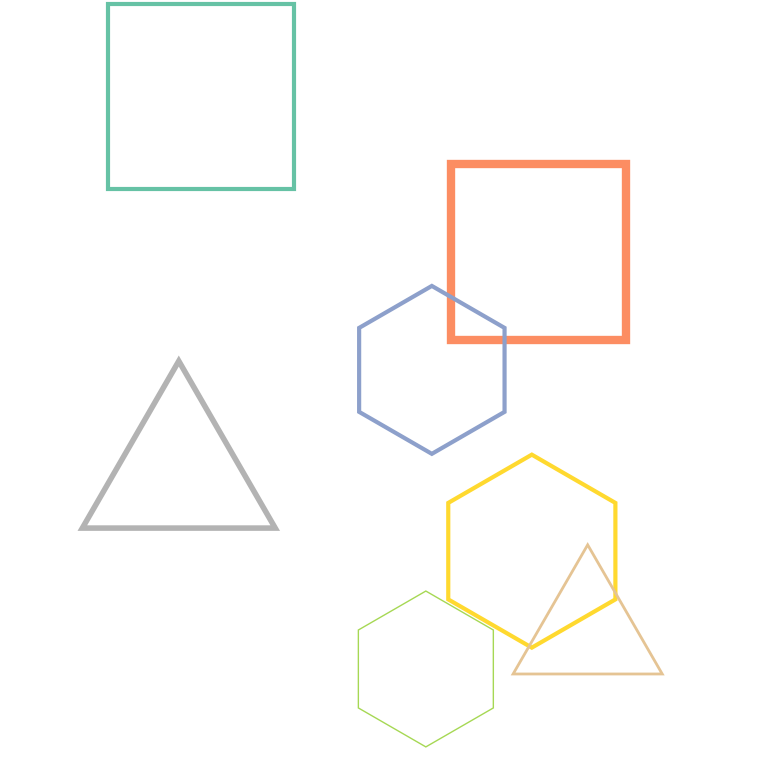[{"shape": "square", "thickness": 1.5, "radius": 0.6, "center": [0.261, 0.875]}, {"shape": "square", "thickness": 3, "radius": 0.57, "center": [0.699, 0.672]}, {"shape": "hexagon", "thickness": 1.5, "radius": 0.55, "center": [0.561, 0.52]}, {"shape": "hexagon", "thickness": 0.5, "radius": 0.51, "center": [0.553, 0.131]}, {"shape": "hexagon", "thickness": 1.5, "radius": 0.63, "center": [0.691, 0.284]}, {"shape": "triangle", "thickness": 1, "radius": 0.56, "center": [0.763, 0.181]}, {"shape": "triangle", "thickness": 2, "radius": 0.72, "center": [0.232, 0.386]}]